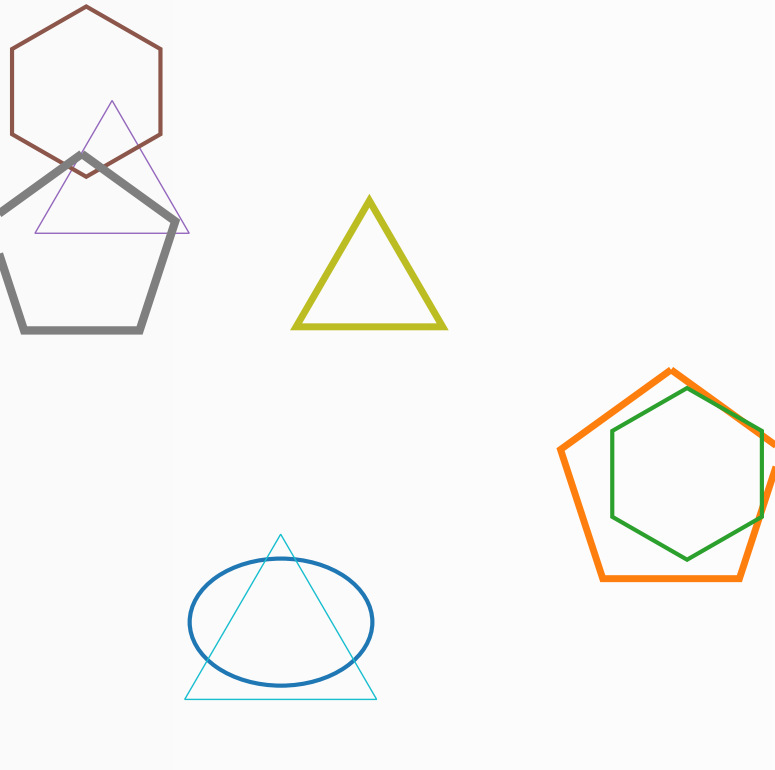[{"shape": "oval", "thickness": 1.5, "radius": 0.59, "center": [0.363, 0.192]}, {"shape": "pentagon", "thickness": 2.5, "radius": 0.75, "center": [0.866, 0.37]}, {"shape": "hexagon", "thickness": 1.5, "radius": 0.56, "center": [0.887, 0.385]}, {"shape": "triangle", "thickness": 0.5, "radius": 0.57, "center": [0.145, 0.755]}, {"shape": "hexagon", "thickness": 1.5, "radius": 0.55, "center": [0.111, 0.881]}, {"shape": "pentagon", "thickness": 3, "radius": 0.63, "center": [0.106, 0.673]}, {"shape": "triangle", "thickness": 2.5, "radius": 0.55, "center": [0.477, 0.63]}, {"shape": "triangle", "thickness": 0.5, "radius": 0.72, "center": [0.362, 0.163]}]